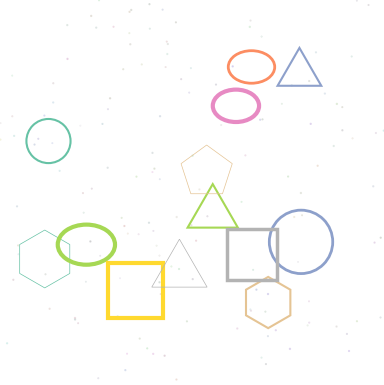[{"shape": "circle", "thickness": 1.5, "radius": 0.29, "center": [0.126, 0.634]}, {"shape": "hexagon", "thickness": 0.5, "radius": 0.38, "center": [0.116, 0.327]}, {"shape": "oval", "thickness": 2, "radius": 0.3, "center": [0.653, 0.826]}, {"shape": "triangle", "thickness": 1.5, "radius": 0.33, "center": [0.778, 0.81]}, {"shape": "circle", "thickness": 2, "radius": 0.41, "center": [0.782, 0.372]}, {"shape": "oval", "thickness": 3, "radius": 0.3, "center": [0.613, 0.725]}, {"shape": "triangle", "thickness": 1.5, "radius": 0.38, "center": [0.553, 0.446]}, {"shape": "oval", "thickness": 3, "radius": 0.37, "center": [0.224, 0.365]}, {"shape": "square", "thickness": 3, "radius": 0.36, "center": [0.351, 0.246]}, {"shape": "pentagon", "thickness": 0.5, "radius": 0.35, "center": [0.537, 0.553]}, {"shape": "hexagon", "thickness": 1.5, "radius": 0.33, "center": [0.697, 0.214]}, {"shape": "square", "thickness": 2.5, "radius": 0.33, "center": [0.654, 0.338]}, {"shape": "triangle", "thickness": 0.5, "radius": 0.42, "center": [0.466, 0.296]}]